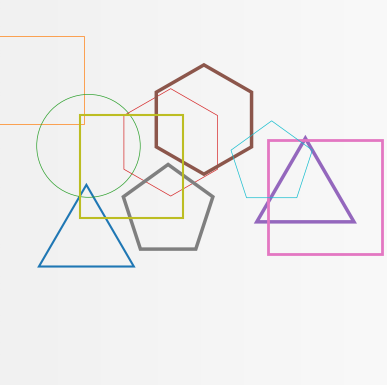[{"shape": "triangle", "thickness": 1.5, "radius": 0.71, "center": [0.223, 0.378]}, {"shape": "square", "thickness": 0.5, "radius": 0.57, "center": [0.101, 0.792]}, {"shape": "circle", "thickness": 0.5, "radius": 0.67, "center": [0.228, 0.621]}, {"shape": "hexagon", "thickness": 0.5, "radius": 0.7, "center": [0.441, 0.63]}, {"shape": "triangle", "thickness": 2.5, "radius": 0.72, "center": [0.788, 0.496]}, {"shape": "hexagon", "thickness": 2.5, "radius": 0.71, "center": [0.526, 0.69]}, {"shape": "square", "thickness": 2, "radius": 0.74, "center": [0.838, 0.489]}, {"shape": "pentagon", "thickness": 2.5, "radius": 0.61, "center": [0.434, 0.451]}, {"shape": "square", "thickness": 1.5, "radius": 0.67, "center": [0.34, 0.568]}, {"shape": "pentagon", "thickness": 0.5, "radius": 0.55, "center": [0.701, 0.576]}]